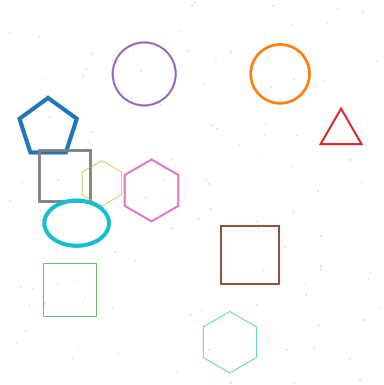[{"shape": "pentagon", "thickness": 3, "radius": 0.39, "center": [0.125, 0.667]}, {"shape": "circle", "thickness": 2, "radius": 0.38, "center": [0.728, 0.808]}, {"shape": "square", "thickness": 0.5, "radius": 0.34, "center": [0.181, 0.248]}, {"shape": "triangle", "thickness": 1.5, "radius": 0.31, "center": [0.886, 0.656]}, {"shape": "circle", "thickness": 1.5, "radius": 0.41, "center": [0.375, 0.808]}, {"shape": "square", "thickness": 1.5, "radius": 0.38, "center": [0.649, 0.339]}, {"shape": "hexagon", "thickness": 1.5, "radius": 0.4, "center": [0.394, 0.505]}, {"shape": "square", "thickness": 2, "radius": 0.33, "center": [0.168, 0.544]}, {"shape": "hexagon", "thickness": 0.5, "radius": 0.29, "center": [0.264, 0.524]}, {"shape": "oval", "thickness": 3, "radius": 0.42, "center": [0.199, 0.42]}, {"shape": "hexagon", "thickness": 0.5, "radius": 0.4, "center": [0.597, 0.111]}]